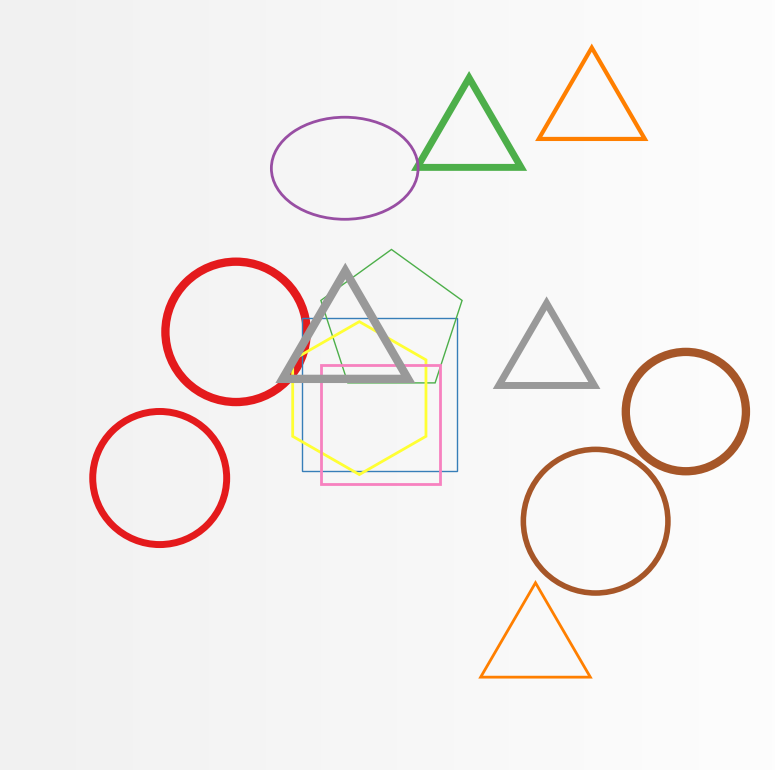[{"shape": "circle", "thickness": 3, "radius": 0.46, "center": [0.305, 0.569]}, {"shape": "circle", "thickness": 2.5, "radius": 0.43, "center": [0.206, 0.379]}, {"shape": "square", "thickness": 0.5, "radius": 0.5, "center": [0.49, 0.487]}, {"shape": "triangle", "thickness": 2.5, "radius": 0.39, "center": [0.605, 0.821]}, {"shape": "pentagon", "thickness": 0.5, "radius": 0.48, "center": [0.505, 0.58]}, {"shape": "oval", "thickness": 1, "radius": 0.47, "center": [0.445, 0.781]}, {"shape": "triangle", "thickness": 1.5, "radius": 0.4, "center": [0.764, 0.859]}, {"shape": "triangle", "thickness": 1, "radius": 0.41, "center": [0.691, 0.161]}, {"shape": "hexagon", "thickness": 1, "radius": 0.5, "center": [0.464, 0.483]}, {"shape": "circle", "thickness": 2, "radius": 0.47, "center": [0.769, 0.323]}, {"shape": "circle", "thickness": 3, "radius": 0.39, "center": [0.885, 0.465]}, {"shape": "square", "thickness": 1, "radius": 0.39, "center": [0.491, 0.448]}, {"shape": "triangle", "thickness": 3, "radius": 0.47, "center": [0.446, 0.555]}, {"shape": "triangle", "thickness": 2.5, "radius": 0.36, "center": [0.705, 0.535]}]